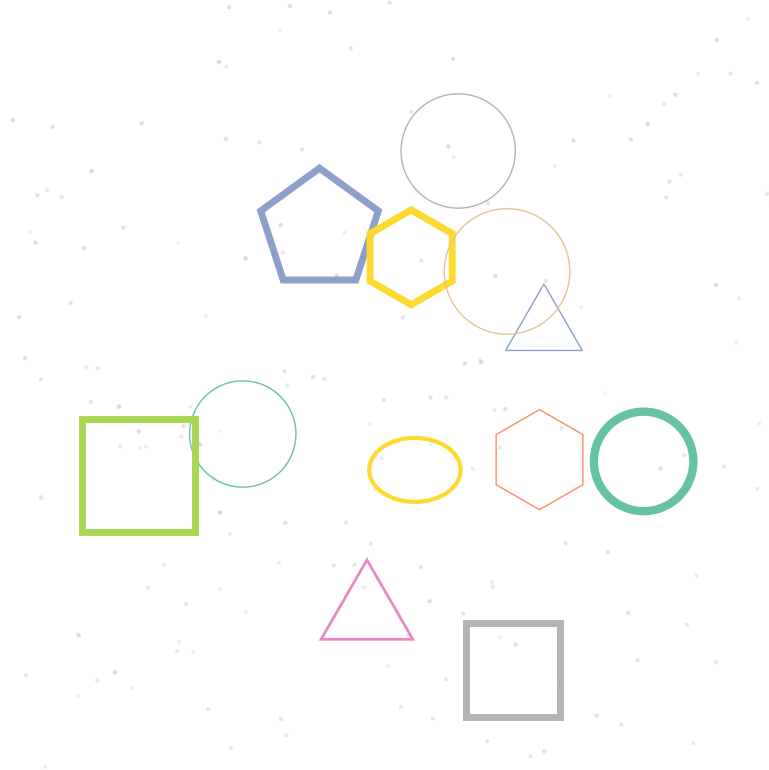[{"shape": "circle", "thickness": 0.5, "radius": 0.35, "center": [0.315, 0.436]}, {"shape": "circle", "thickness": 3, "radius": 0.32, "center": [0.836, 0.401]}, {"shape": "hexagon", "thickness": 0.5, "radius": 0.33, "center": [0.701, 0.403]}, {"shape": "pentagon", "thickness": 2.5, "radius": 0.4, "center": [0.415, 0.701]}, {"shape": "triangle", "thickness": 0.5, "radius": 0.29, "center": [0.706, 0.574]}, {"shape": "triangle", "thickness": 1, "radius": 0.34, "center": [0.477, 0.204]}, {"shape": "square", "thickness": 2.5, "radius": 0.37, "center": [0.18, 0.382]}, {"shape": "hexagon", "thickness": 2.5, "radius": 0.31, "center": [0.534, 0.666]}, {"shape": "oval", "thickness": 1.5, "radius": 0.3, "center": [0.539, 0.39]}, {"shape": "circle", "thickness": 0.5, "radius": 0.41, "center": [0.659, 0.647]}, {"shape": "circle", "thickness": 0.5, "radius": 0.37, "center": [0.595, 0.804]}, {"shape": "square", "thickness": 2.5, "radius": 0.3, "center": [0.666, 0.13]}]